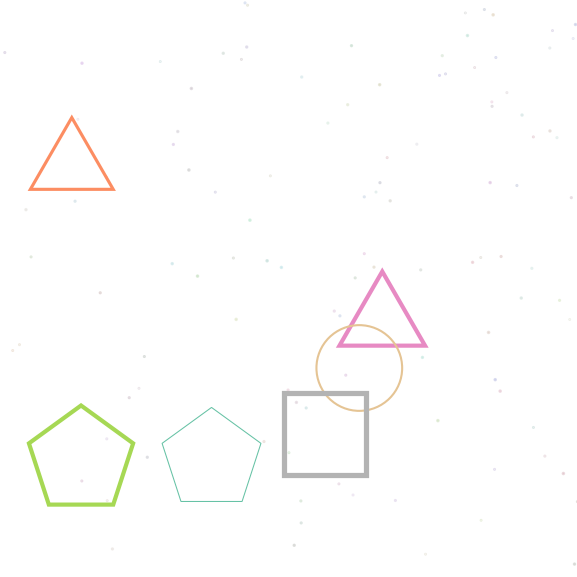[{"shape": "pentagon", "thickness": 0.5, "radius": 0.45, "center": [0.366, 0.204]}, {"shape": "triangle", "thickness": 1.5, "radius": 0.41, "center": [0.124, 0.713]}, {"shape": "triangle", "thickness": 2, "radius": 0.43, "center": [0.662, 0.443]}, {"shape": "pentagon", "thickness": 2, "radius": 0.47, "center": [0.14, 0.202]}, {"shape": "circle", "thickness": 1, "radius": 0.37, "center": [0.622, 0.362]}, {"shape": "square", "thickness": 2.5, "radius": 0.36, "center": [0.563, 0.248]}]